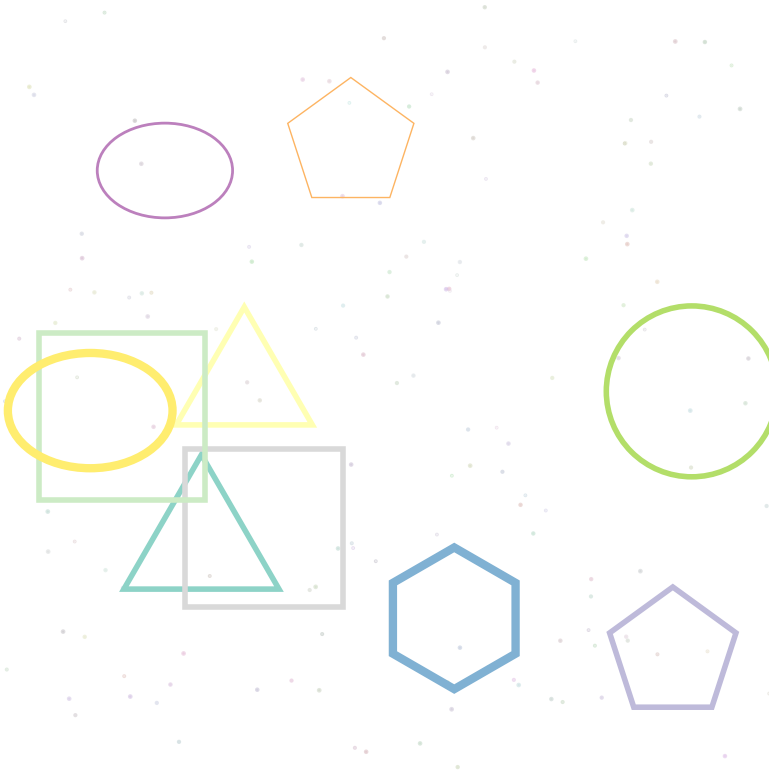[{"shape": "triangle", "thickness": 2, "radius": 0.58, "center": [0.262, 0.293]}, {"shape": "triangle", "thickness": 2, "radius": 0.51, "center": [0.317, 0.499]}, {"shape": "pentagon", "thickness": 2, "radius": 0.43, "center": [0.874, 0.151]}, {"shape": "hexagon", "thickness": 3, "radius": 0.46, "center": [0.59, 0.197]}, {"shape": "pentagon", "thickness": 0.5, "radius": 0.43, "center": [0.456, 0.813]}, {"shape": "circle", "thickness": 2, "radius": 0.55, "center": [0.898, 0.492]}, {"shape": "square", "thickness": 2, "radius": 0.51, "center": [0.343, 0.314]}, {"shape": "oval", "thickness": 1, "radius": 0.44, "center": [0.214, 0.779]}, {"shape": "square", "thickness": 2, "radius": 0.54, "center": [0.159, 0.459]}, {"shape": "oval", "thickness": 3, "radius": 0.53, "center": [0.117, 0.467]}]